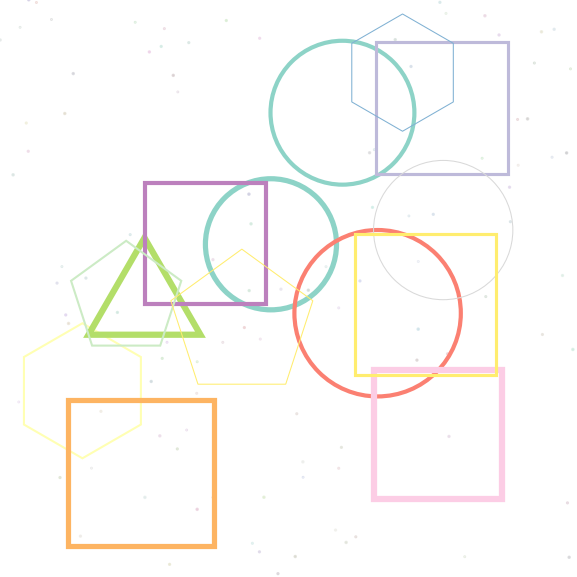[{"shape": "circle", "thickness": 2, "radius": 0.62, "center": [0.593, 0.804]}, {"shape": "circle", "thickness": 2.5, "radius": 0.57, "center": [0.469, 0.576]}, {"shape": "hexagon", "thickness": 1, "radius": 0.58, "center": [0.143, 0.322]}, {"shape": "square", "thickness": 1.5, "radius": 0.57, "center": [0.766, 0.812]}, {"shape": "circle", "thickness": 2, "radius": 0.72, "center": [0.654, 0.457]}, {"shape": "hexagon", "thickness": 0.5, "radius": 0.51, "center": [0.697, 0.873]}, {"shape": "square", "thickness": 2.5, "radius": 0.63, "center": [0.244, 0.18]}, {"shape": "triangle", "thickness": 3, "radius": 0.56, "center": [0.25, 0.475]}, {"shape": "square", "thickness": 3, "radius": 0.56, "center": [0.758, 0.246]}, {"shape": "circle", "thickness": 0.5, "radius": 0.6, "center": [0.767, 0.601]}, {"shape": "square", "thickness": 2, "radius": 0.52, "center": [0.357, 0.578]}, {"shape": "pentagon", "thickness": 1, "radius": 0.5, "center": [0.218, 0.482]}, {"shape": "square", "thickness": 1.5, "radius": 0.61, "center": [0.737, 0.472]}, {"shape": "pentagon", "thickness": 0.5, "radius": 0.65, "center": [0.419, 0.438]}]